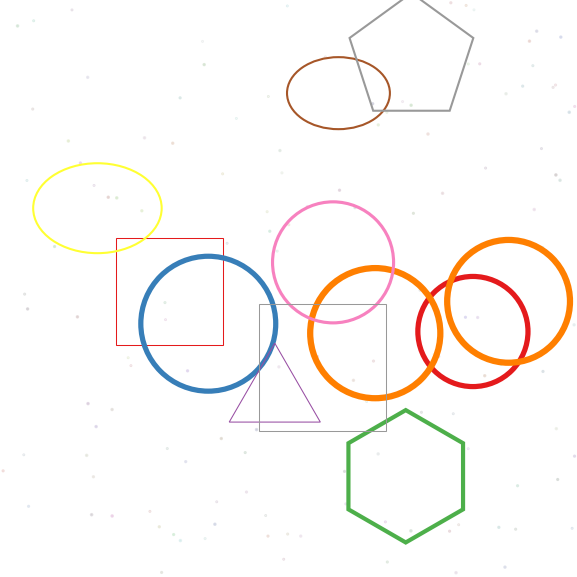[{"shape": "circle", "thickness": 2.5, "radius": 0.48, "center": [0.819, 0.425]}, {"shape": "square", "thickness": 0.5, "radius": 0.46, "center": [0.293, 0.494]}, {"shape": "circle", "thickness": 2.5, "radius": 0.58, "center": [0.361, 0.439]}, {"shape": "hexagon", "thickness": 2, "radius": 0.57, "center": [0.703, 0.174]}, {"shape": "triangle", "thickness": 0.5, "radius": 0.46, "center": [0.476, 0.314]}, {"shape": "circle", "thickness": 3, "radius": 0.53, "center": [0.881, 0.477]}, {"shape": "circle", "thickness": 3, "radius": 0.56, "center": [0.65, 0.422]}, {"shape": "oval", "thickness": 1, "radius": 0.56, "center": [0.169, 0.639]}, {"shape": "oval", "thickness": 1, "radius": 0.45, "center": [0.586, 0.838]}, {"shape": "circle", "thickness": 1.5, "radius": 0.52, "center": [0.577, 0.545]}, {"shape": "square", "thickness": 0.5, "radius": 0.55, "center": [0.559, 0.363]}, {"shape": "pentagon", "thickness": 1, "radius": 0.56, "center": [0.712, 0.899]}]